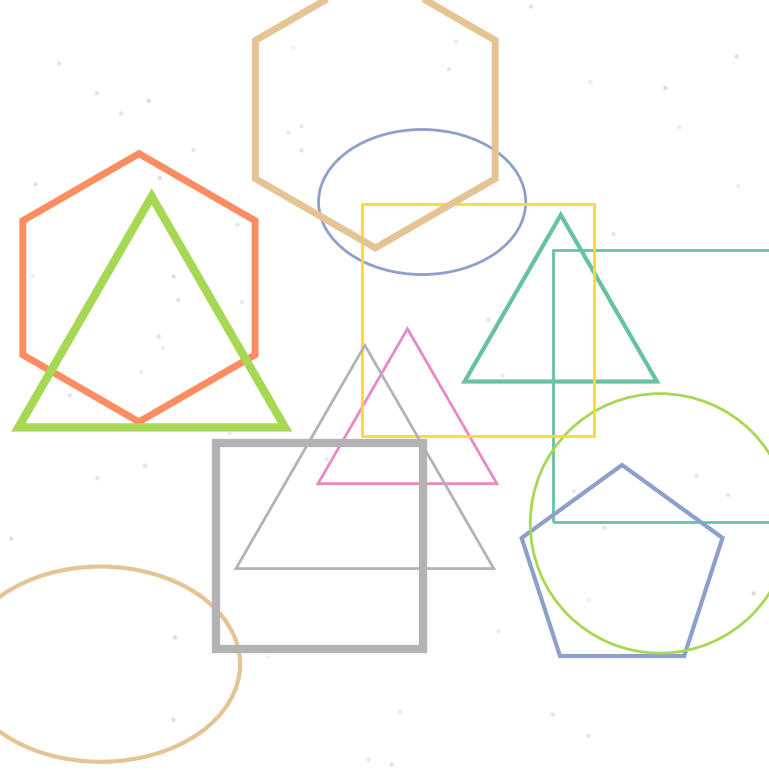[{"shape": "square", "thickness": 1, "radius": 0.88, "center": [0.894, 0.499]}, {"shape": "triangle", "thickness": 1.5, "radius": 0.72, "center": [0.728, 0.577]}, {"shape": "hexagon", "thickness": 2.5, "radius": 0.87, "center": [0.18, 0.626]}, {"shape": "oval", "thickness": 1, "radius": 0.67, "center": [0.548, 0.738]}, {"shape": "pentagon", "thickness": 1.5, "radius": 0.69, "center": [0.808, 0.259]}, {"shape": "triangle", "thickness": 1, "radius": 0.67, "center": [0.529, 0.439]}, {"shape": "circle", "thickness": 1, "radius": 0.84, "center": [0.857, 0.32]}, {"shape": "triangle", "thickness": 3, "radius": 1.0, "center": [0.197, 0.545]}, {"shape": "square", "thickness": 1, "radius": 0.75, "center": [0.621, 0.584]}, {"shape": "hexagon", "thickness": 2.5, "radius": 0.9, "center": [0.487, 0.858]}, {"shape": "oval", "thickness": 1.5, "radius": 0.91, "center": [0.131, 0.137]}, {"shape": "square", "thickness": 3, "radius": 0.67, "center": [0.415, 0.29]}, {"shape": "triangle", "thickness": 1, "radius": 0.97, "center": [0.474, 0.358]}]